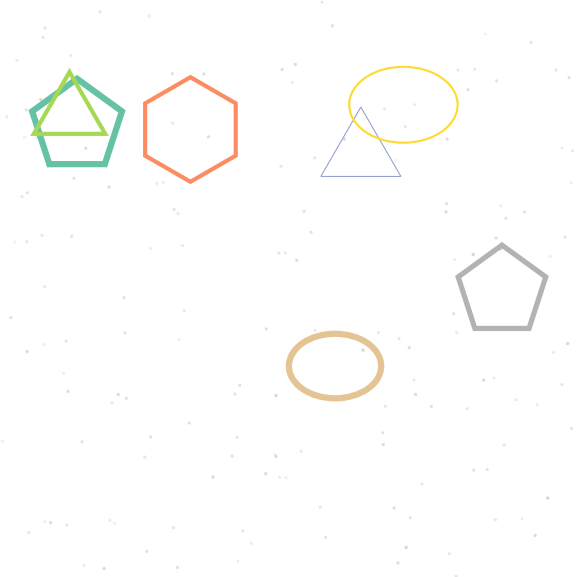[{"shape": "pentagon", "thickness": 3, "radius": 0.41, "center": [0.133, 0.781]}, {"shape": "hexagon", "thickness": 2, "radius": 0.45, "center": [0.33, 0.775]}, {"shape": "triangle", "thickness": 0.5, "radius": 0.4, "center": [0.625, 0.734]}, {"shape": "triangle", "thickness": 2, "radius": 0.36, "center": [0.12, 0.803]}, {"shape": "oval", "thickness": 1, "radius": 0.47, "center": [0.699, 0.818]}, {"shape": "oval", "thickness": 3, "radius": 0.4, "center": [0.58, 0.365]}, {"shape": "pentagon", "thickness": 2.5, "radius": 0.4, "center": [0.869, 0.495]}]